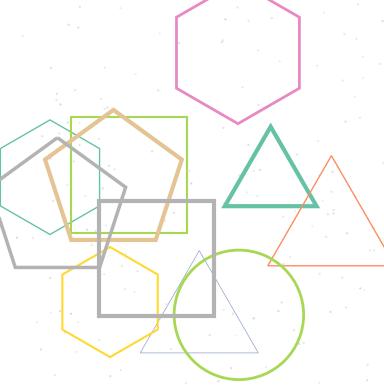[{"shape": "triangle", "thickness": 3, "radius": 0.69, "center": [0.703, 0.533]}, {"shape": "hexagon", "thickness": 1, "radius": 0.74, "center": [0.13, 0.54]}, {"shape": "triangle", "thickness": 1, "radius": 0.95, "center": [0.861, 0.405]}, {"shape": "triangle", "thickness": 0.5, "radius": 0.89, "center": [0.518, 0.172]}, {"shape": "hexagon", "thickness": 2, "radius": 0.92, "center": [0.618, 0.863]}, {"shape": "circle", "thickness": 2, "radius": 0.84, "center": [0.62, 0.182]}, {"shape": "square", "thickness": 1.5, "radius": 0.75, "center": [0.336, 0.545]}, {"shape": "hexagon", "thickness": 1.5, "radius": 0.71, "center": [0.286, 0.215]}, {"shape": "pentagon", "thickness": 3, "radius": 0.93, "center": [0.295, 0.528]}, {"shape": "pentagon", "thickness": 2.5, "radius": 0.93, "center": [0.149, 0.456]}, {"shape": "square", "thickness": 3, "radius": 0.75, "center": [0.408, 0.329]}]